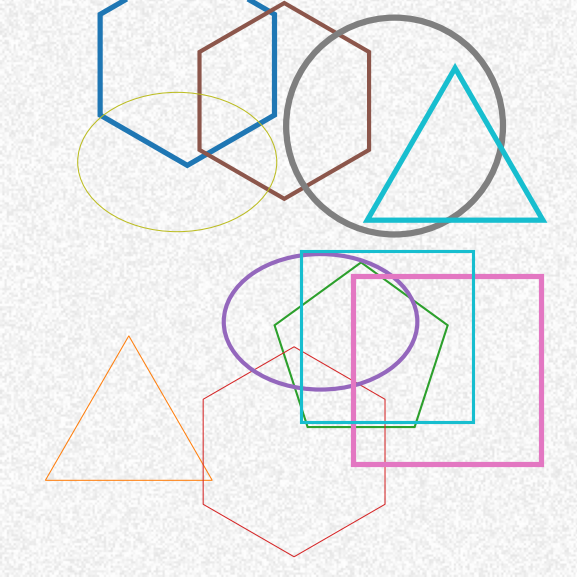[{"shape": "hexagon", "thickness": 2.5, "radius": 0.87, "center": [0.324, 0.887]}, {"shape": "triangle", "thickness": 0.5, "radius": 0.83, "center": [0.223, 0.251]}, {"shape": "pentagon", "thickness": 1, "radius": 0.79, "center": [0.625, 0.387]}, {"shape": "hexagon", "thickness": 0.5, "radius": 0.91, "center": [0.509, 0.217]}, {"shape": "oval", "thickness": 2, "radius": 0.84, "center": [0.555, 0.442]}, {"shape": "hexagon", "thickness": 2, "radius": 0.85, "center": [0.492, 0.824]}, {"shape": "square", "thickness": 2.5, "radius": 0.82, "center": [0.774, 0.358]}, {"shape": "circle", "thickness": 3, "radius": 0.94, "center": [0.683, 0.781]}, {"shape": "oval", "thickness": 0.5, "radius": 0.86, "center": [0.307, 0.719]}, {"shape": "triangle", "thickness": 2.5, "radius": 0.88, "center": [0.788, 0.706]}, {"shape": "square", "thickness": 1.5, "radius": 0.74, "center": [0.671, 0.417]}]